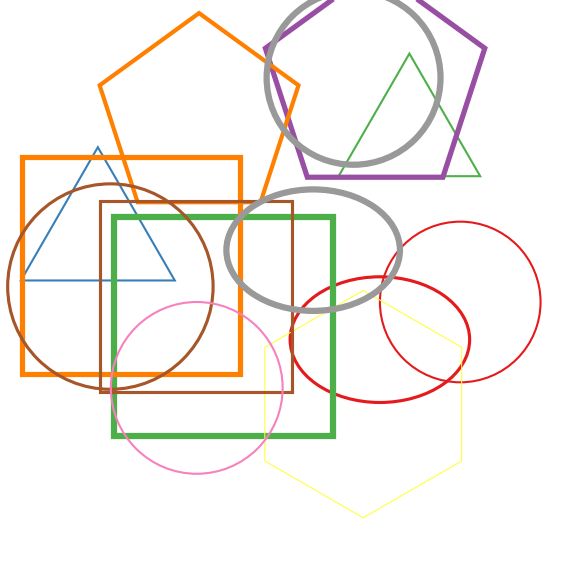[{"shape": "oval", "thickness": 1.5, "radius": 0.78, "center": [0.658, 0.411]}, {"shape": "circle", "thickness": 1, "radius": 0.7, "center": [0.797, 0.476]}, {"shape": "triangle", "thickness": 1, "radius": 0.77, "center": [0.169, 0.59]}, {"shape": "triangle", "thickness": 1, "radius": 0.71, "center": [0.709, 0.765]}, {"shape": "square", "thickness": 3, "radius": 0.95, "center": [0.387, 0.433]}, {"shape": "pentagon", "thickness": 2.5, "radius": 1.0, "center": [0.65, 0.854]}, {"shape": "square", "thickness": 2.5, "radius": 0.94, "center": [0.226, 0.539]}, {"shape": "pentagon", "thickness": 2, "radius": 0.91, "center": [0.345, 0.795]}, {"shape": "hexagon", "thickness": 0.5, "radius": 0.98, "center": [0.629, 0.299]}, {"shape": "circle", "thickness": 1.5, "radius": 0.89, "center": [0.191, 0.503]}, {"shape": "square", "thickness": 1.5, "radius": 0.83, "center": [0.339, 0.486]}, {"shape": "circle", "thickness": 1, "radius": 0.74, "center": [0.341, 0.327]}, {"shape": "circle", "thickness": 3, "radius": 0.75, "center": [0.612, 0.864]}, {"shape": "oval", "thickness": 3, "radius": 0.75, "center": [0.542, 0.566]}]